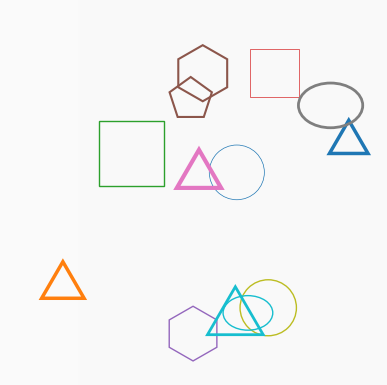[{"shape": "triangle", "thickness": 2.5, "radius": 0.29, "center": [0.9, 0.63]}, {"shape": "circle", "thickness": 0.5, "radius": 0.36, "center": [0.611, 0.552]}, {"shape": "triangle", "thickness": 2.5, "radius": 0.32, "center": [0.162, 0.257]}, {"shape": "square", "thickness": 1, "radius": 0.42, "center": [0.339, 0.602]}, {"shape": "square", "thickness": 0.5, "radius": 0.31, "center": [0.708, 0.81]}, {"shape": "hexagon", "thickness": 1, "radius": 0.35, "center": [0.498, 0.134]}, {"shape": "hexagon", "thickness": 1.5, "radius": 0.36, "center": [0.523, 0.81]}, {"shape": "pentagon", "thickness": 1.5, "radius": 0.29, "center": [0.492, 0.743]}, {"shape": "triangle", "thickness": 3, "radius": 0.33, "center": [0.513, 0.545]}, {"shape": "oval", "thickness": 2, "radius": 0.41, "center": [0.853, 0.726]}, {"shape": "circle", "thickness": 1, "radius": 0.36, "center": [0.692, 0.201]}, {"shape": "oval", "thickness": 1, "radius": 0.32, "center": [0.64, 0.187]}, {"shape": "triangle", "thickness": 2, "radius": 0.41, "center": [0.607, 0.172]}]